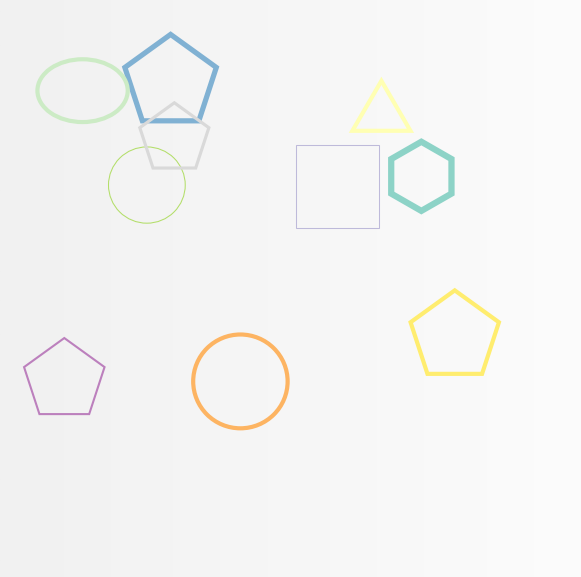[{"shape": "hexagon", "thickness": 3, "radius": 0.3, "center": [0.725, 0.694]}, {"shape": "triangle", "thickness": 2, "radius": 0.29, "center": [0.656, 0.801]}, {"shape": "square", "thickness": 0.5, "radius": 0.36, "center": [0.58, 0.676]}, {"shape": "pentagon", "thickness": 2.5, "radius": 0.41, "center": [0.293, 0.857]}, {"shape": "circle", "thickness": 2, "radius": 0.41, "center": [0.414, 0.339]}, {"shape": "circle", "thickness": 0.5, "radius": 0.33, "center": [0.253, 0.679]}, {"shape": "pentagon", "thickness": 1.5, "radius": 0.31, "center": [0.3, 0.759]}, {"shape": "pentagon", "thickness": 1, "radius": 0.36, "center": [0.111, 0.341]}, {"shape": "oval", "thickness": 2, "radius": 0.39, "center": [0.142, 0.842]}, {"shape": "pentagon", "thickness": 2, "radius": 0.4, "center": [0.782, 0.416]}]